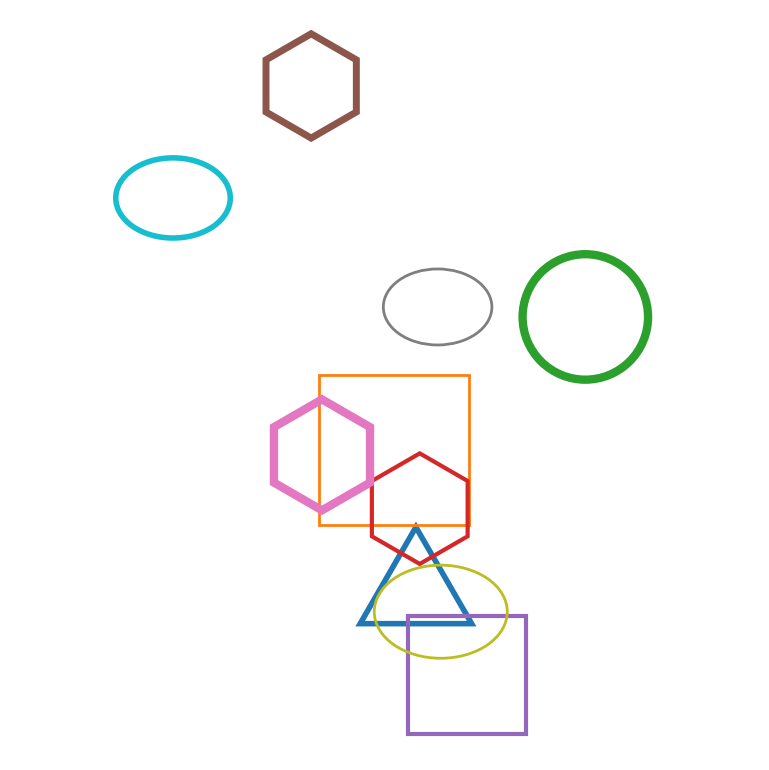[{"shape": "triangle", "thickness": 2, "radius": 0.42, "center": [0.54, 0.232]}, {"shape": "square", "thickness": 1, "radius": 0.49, "center": [0.512, 0.415]}, {"shape": "circle", "thickness": 3, "radius": 0.41, "center": [0.76, 0.588]}, {"shape": "hexagon", "thickness": 1.5, "radius": 0.36, "center": [0.545, 0.339]}, {"shape": "square", "thickness": 1.5, "radius": 0.38, "center": [0.606, 0.124]}, {"shape": "hexagon", "thickness": 2.5, "radius": 0.34, "center": [0.404, 0.888]}, {"shape": "hexagon", "thickness": 3, "radius": 0.36, "center": [0.418, 0.409]}, {"shape": "oval", "thickness": 1, "radius": 0.35, "center": [0.568, 0.601]}, {"shape": "oval", "thickness": 1, "radius": 0.43, "center": [0.572, 0.206]}, {"shape": "oval", "thickness": 2, "radius": 0.37, "center": [0.225, 0.743]}]